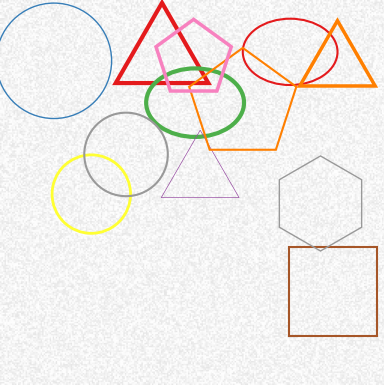[{"shape": "oval", "thickness": 1.5, "radius": 0.62, "center": [0.754, 0.865]}, {"shape": "triangle", "thickness": 3, "radius": 0.69, "center": [0.421, 0.854]}, {"shape": "circle", "thickness": 1, "radius": 0.75, "center": [0.14, 0.842]}, {"shape": "oval", "thickness": 3, "radius": 0.64, "center": [0.507, 0.733]}, {"shape": "triangle", "thickness": 0.5, "radius": 0.58, "center": [0.52, 0.545]}, {"shape": "triangle", "thickness": 2.5, "radius": 0.57, "center": [0.877, 0.833]}, {"shape": "pentagon", "thickness": 1.5, "radius": 0.73, "center": [0.631, 0.729]}, {"shape": "circle", "thickness": 2, "radius": 0.51, "center": [0.237, 0.496]}, {"shape": "square", "thickness": 1.5, "radius": 0.58, "center": [0.865, 0.243]}, {"shape": "pentagon", "thickness": 2.5, "radius": 0.51, "center": [0.503, 0.847]}, {"shape": "hexagon", "thickness": 1, "radius": 0.62, "center": [0.832, 0.472]}, {"shape": "circle", "thickness": 1.5, "radius": 0.54, "center": [0.327, 0.599]}]